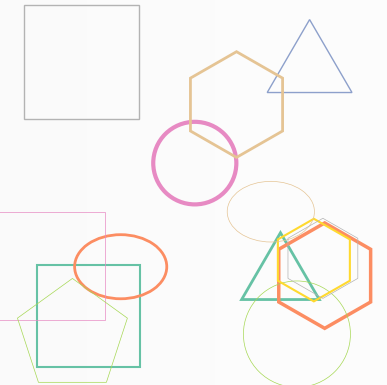[{"shape": "square", "thickness": 1.5, "radius": 0.66, "center": [0.228, 0.179]}, {"shape": "triangle", "thickness": 2, "radius": 0.58, "center": [0.724, 0.28]}, {"shape": "hexagon", "thickness": 2.5, "radius": 0.68, "center": [0.838, 0.284]}, {"shape": "oval", "thickness": 2, "radius": 0.59, "center": [0.311, 0.307]}, {"shape": "triangle", "thickness": 1, "radius": 0.63, "center": [0.799, 0.823]}, {"shape": "square", "thickness": 0.5, "radius": 0.7, "center": [0.131, 0.309]}, {"shape": "circle", "thickness": 3, "radius": 0.54, "center": [0.503, 0.576]}, {"shape": "circle", "thickness": 0.5, "radius": 0.69, "center": [0.766, 0.132]}, {"shape": "pentagon", "thickness": 0.5, "radius": 0.75, "center": [0.187, 0.128]}, {"shape": "hexagon", "thickness": 1.5, "radius": 0.54, "center": [0.81, 0.324]}, {"shape": "oval", "thickness": 0.5, "radius": 0.56, "center": [0.699, 0.45]}, {"shape": "hexagon", "thickness": 2, "radius": 0.69, "center": [0.61, 0.728]}, {"shape": "hexagon", "thickness": 0.5, "radius": 0.52, "center": [0.833, 0.329]}, {"shape": "square", "thickness": 1, "radius": 0.74, "center": [0.211, 0.839]}]